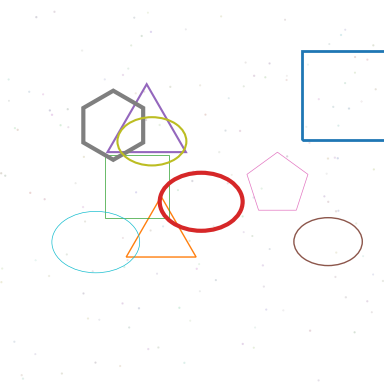[{"shape": "square", "thickness": 2, "radius": 0.58, "center": [0.9, 0.752]}, {"shape": "triangle", "thickness": 1, "radius": 0.52, "center": [0.419, 0.385]}, {"shape": "square", "thickness": 0.5, "radius": 0.41, "center": [0.356, 0.516]}, {"shape": "oval", "thickness": 3, "radius": 0.54, "center": [0.523, 0.476]}, {"shape": "triangle", "thickness": 1.5, "radius": 0.59, "center": [0.381, 0.664]}, {"shape": "oval", "thickness": 1, "radius": 0.44, "center": [0.852, 0.372]}, {"shape": "pentagon", "thickness": 0.5, "radius": 0.42, "center": [0.721, 0.521]}, {"shape": "hexagon", "thickness": 3, "radius": 0.45, "center": [0.294, 0.675]}, {"shape": "oval", "thickness": 1.5, "radius": 0.45, "center": [0.395, 0.633]}, {"shape": "oval", "thickness": 0.5, "radius": 0.57, "center": [0.249, 0.371]}]